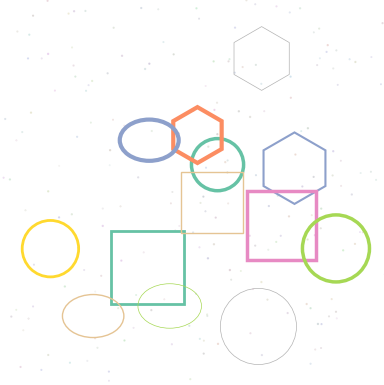[{"shape": "square", "thickness": 2, "radius": 0.47, "center": [0.384, 0.305]}, {"shape": "circle", "thickness": 2.5, "radius": 0.34, "center": [0.565, 0.572]}, {"shape": "hexagon", "thickness": 3, "radius": 0.36, "center": [0.513, 0.649]}, {"shape": "oval", "thickness": 3, "radius": 0.38, "center": [0.388, 0.636]}, {"shape": "hexagon", "thickness": 1.5, "radius": 0.46, "center": [0.765, 0.563]}, {"shape": "square", "thickness": 2.5, "radius": 0.45, "center": [0.731, 0.413]}, {"shape": "oval", "thickness": 0.5, "radius": 0.41, "center": [0.441, 0.205]}, {"shape": "circle", "thickness": 2.5, "radius": 0.44, "center": [0.873, 0.355]}, {"shape": "circle", "thickness": 2, "radius": 0.37, "center": [0.131, 0.354]}, {"shape": "square", "thickness": 1, "radius": 0.4, "center": [0.551, 0.474]}, {"shape": "oval", "thickness": 1, "radius": 0.4, "center": [0.242, 0.179]}, {"shape": "hexagon", "thickness": 0.5, "radius": 0.41, "center": [0.68, 0.848]}, {"shape": "circle", "thickness": 0.5, "radius": 0.49, "center": [0.671, 0.152]}]